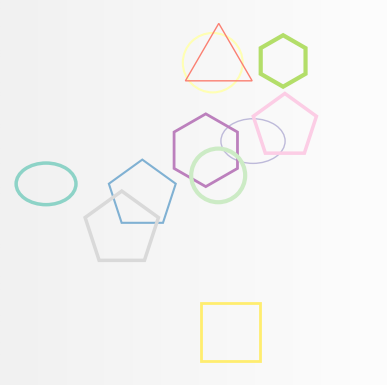[{"shape": "oval", "thickness": 2.5, "radius": 0.39, "center": [0.119, 0.522]}, {"shape": "circle", "thickness": 1.5, "radius": 0.39, "center": [0.549, 0.837]}, {"shape": "oval", "thickness": 1, "radius": 0.41, "center": [0.653, 0.634]}, {"shape": "triangle", "thickness": 1, "radius": 0.5, "center": [0.565, 0.84]}, {"shape": "pentagon", "thickness": 1.5, "radius": 0.45, "center": [0.367, 0.495]}, {"shape": "hexagon", "thickness": 3, "radius": 0.33, "center": [0.731, 0.842]}, {"shape": "pentagon", "thickness": 2.5, "radius": 0.43, "center": [0.735, 0.672]}, {"shape": "pentagon", "thickness": 2.5, "radius": 0.5, "center": [0.314, 0.404]}, {"shape": "hexagon", "thickness": 2, "radius": 0.47, "center": [0.531, 0.61]}, {"shape": "circle", "thickness": 3, "radius": 0.35, "center": [0.563, 0.544]}, {"shape": "square", "thickness": 2, "radius": 0.38, "center": [0.595, 0.137]}]